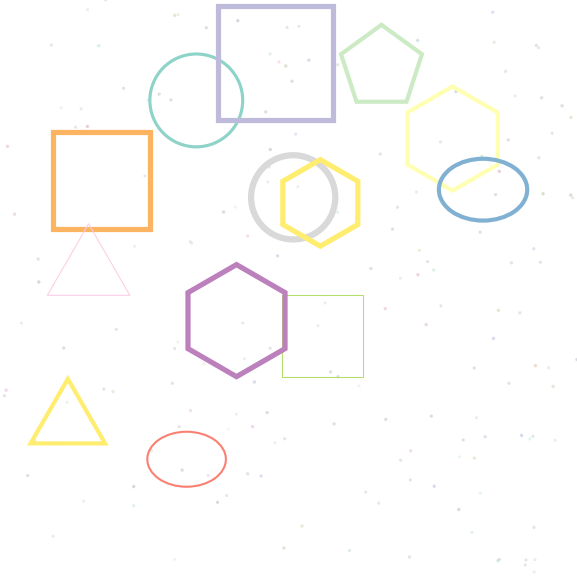[{"shape": "circle", "thickness": 1.5, "radius": 0.4, "center": [0.34, 0.825]}, {"shape": "hexagon", "thickness": 2, "radius": 0.45, "center": [0.784, 0.759]}, {"shape": "square", "thickness": 2.5, "radius": 0.5, "center": [0.477, 0.89]}, {"shape": "oval", "thickness": 1, "radius": 0.34, "center": [0.323, 0.204]}, {"shape": "oval", "thickness": 2, "radius": 0.38, "center": [0.836, 0.671]}, {"shape": "square", "thickness": 2.5, "radius": 0.42, "center": [0.176, 0.686]}, {"shape": "square", "thickness": 0.5, "radius": 0.35, "center": [0.558, 0.417]}, {"shape": "triangle", "thickness": 0.5, "radius": 0.41, "center": [0.153, 0.529]}, {"shape": "circle", "thickness": 3, "radius": 0.36, "center": [0.508, 0.657]}, {"shape": "hexagon", "thickness": 2.5, "radius": 0.49, "center": [0.41, 0.444]}, {"shape": "pentagon", "thickness": 2, "radius": 0.37, "center": [0.661, 0.883]}, {"shape": "triangle", "thickness": 2, "radius": 0.37, "center": [0.117, 0.269]}, {"shape": "hexagon", "thickness": 2.5, "radius": 0.37, "center": [0.555, 0.648]}]